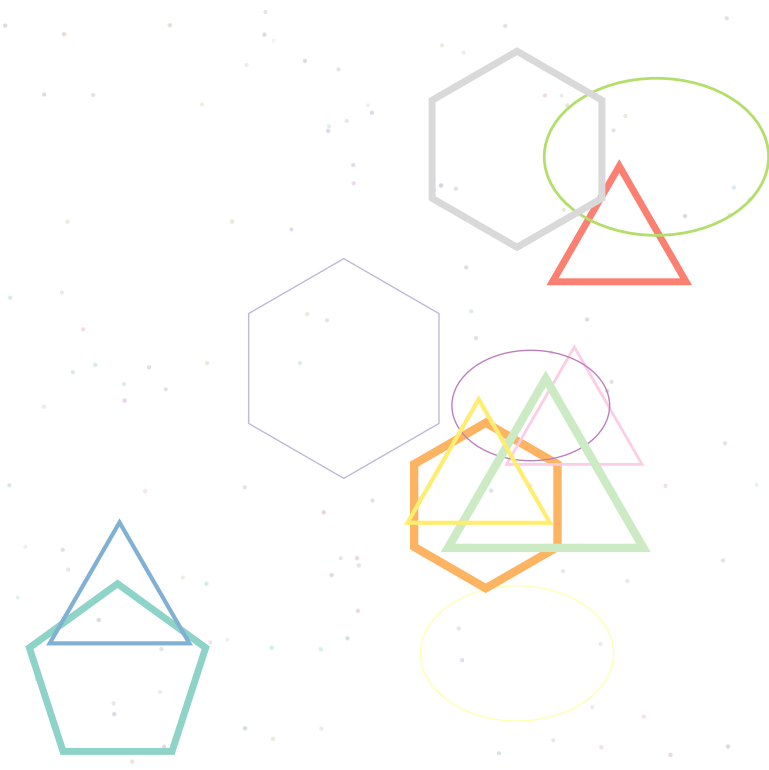[{"shape": "pentagon", "thickness": 2.5, "radius": 0.6, "center": [0.153, 0.122]}, {"shape": "oval", "thickness": 0.5, "radius": 0.63, "center": [0.671, 0.151]}, {"shape": "hexagon", "thickness": 0.5, "radius": 0.71, "center": [0.447, 0.521]}, {"shape": "triangle", "thickness": 2.5, "radius": 0.5, "center": [0.804, 0.684]}, {"shape": "triangle", "thickness": 1.5, "radius": 0.52, "center": [0.155, 0.217]}, {"shape": "hexagon", "thickness": 3, "radius": 0.54, "center": [0.631, 0.343]}, {"shape": "oval", "thickness": 1, "radius": 0.73, "center": [0.852, 0.796]}, {"shape": "triangle", "thickness": 1, "radius": 0.51, "center": [0.746, 0.448]}, {"shape": "hexagon", "thickness": 2.5, "radius": 0.64, "center": [0.671, 0.806]}, {"shape": "oval", "thickness": 0.5, "radius": 0.51, "center": [0.689, 0.473]}, {"shape": "triangle", "thickness": 3, "radius": 0.73, "center": [0.709, 0.362]}, {"shape": "triangle", "thickness": 1.5, "radius": 0.53, "center": [0.622, 0.375]}]